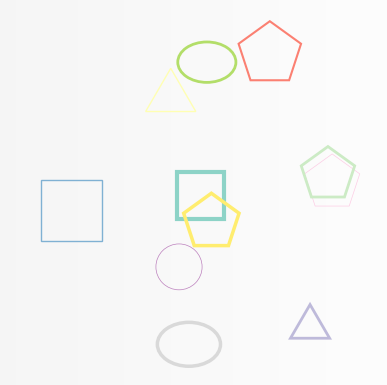[{"shape": "square", "thickness": 3, "radius": 0.31, "center": [0.518, 0.493]}, {"shape": "triangle", "thickness": 1, "radius": 0.37, "center": [0.441, 0.748]}, {"shape": "triangle", "thickness": 2, "radius": 0.29, "center": [0.8, 0.151]}, {"shape": "pentagon", "thickness": 1.5, "radius": 0.42, "center": [0.696, 0.86]}, {"shape": "square", "thickness": 1, "radius": 0.39, "center": [0.184, 0.452]}, {"shape": "oval", "thickness": 2, "radius": 0.38, "center": [0.534, 0.839]}, {"shape": "pentagon", "thickness": 0.5, "radius": 0.37, "center": [0.857, 0.525]}, {"shape": "oval", "thickness": 2.5, "radius": 0.41, "center": [0.488, 0.106]}, {"shape": "circle", "thickness": 0.5, "radius": 0.3, "center": [0.462, 0.307]}, {"shape": "pentagon", "thickness": 2, "radius": 0.36, "center": [0.846, 0.547]}, {"shape": "pentagon", "thickness": 2.5, "radius": 0.38, "center": [0.545, 0.423]}]